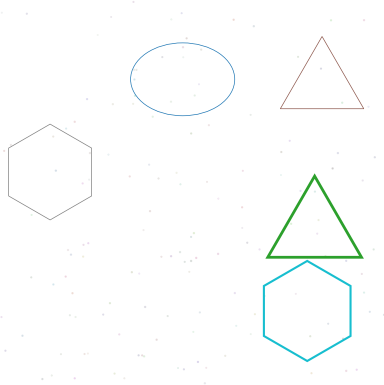[{"shape": "oval", "thickness": 0.5, "radius": 0.68, "center": [0.474, 0.794]}, {"shape": "triangle", "thickness": 2, "radius": 0.7, "center": [0.817, 0.402]}, {"shape": "triangle", "thickness": 0.5, "radius": 0.63, "center": [0.837, 0.78]}, {"shape": "hexagon", "thickness": 0.5, "radius": 0.62, "center": [0.13, 0.553]}, {"shape": "hexagon", "thickness": 1.5, "radius": 0.65, "center": [0.798, 0.192]}]